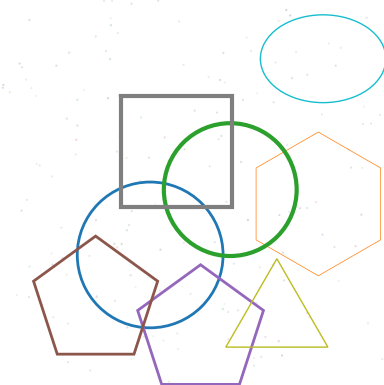[{"shape": "circle", "thickness": 2, "radius": 0.95, "center": [0.39, 0.338]}, {"shape": "hexagon", "thickness": 0.5, "radius": 0.93, "center": [0.827, 0.47]}, {"shape": "circle", "thickness": 3, "radius": 0.86, "center": [0.598, 0.508]}, {"shape": "pentagon", "thickness": 2, "radius": 0.86, "center": [0.521, 0.141]}, {"shape": "pentagon", "thickness": 2, "radius": 0.85, "center": [0.248, 0.217]}, {"shape": "square", "thickness": 3, "radius": 0.72, "center": [0.46, 0.607]}, {"shape": "triangle", "thickness": 1, "radius": 0.77, "center": [0.719, 0.175]}, {"shape": "oval", "thickness": 1, "radius": 0.81, "center": [0.839, 0.847]}]